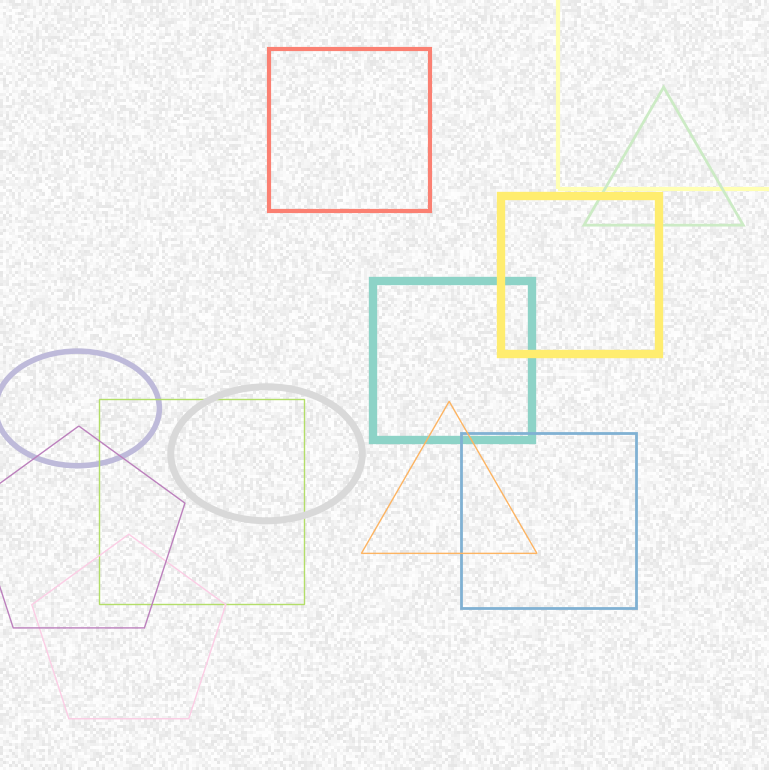[{"shape": "square", "thickness": 3, "radius": 0.51, "center": [0.588, 0.532]}, {"shape": "square", "thickness": 1.5, "radius": 0.7, "center": [0.865, 0.894]}, {"shape": "oval", "thickness": 2, "radius": 0.53, "center": [0.101, 0.47]}, {"shape": "square", "thickness": 1.5, "radius": 0.52, "center": [0.454, 0.831]}, {"shape": "square", "thickness": 1, "radius": 0.57, "center": [0.712, 0.324]}, {"shape": "triangle", "thickness": 0.5, "radius": 0.66, "center": [0.583, 0.347]}, {"shape": "square", "thickness": 0.5, "radius": 0.67, "center": [0.261, 0.349]}, {"shape": "pentagon", "thickness": 0.5, "radius": 0.66, "center": [0.167, 0.174]}, {"shape": "oval", "thickness": 2.5, "radius": 0.62, "center": [0.346, 0.411]}, {"shape": "pentagon", "thickness": 0.5, "radius": 0.72, "center": [0.102, 0.302]}, {"shape": "triangle", "thickness": 1, "radius": 0.6, "center": [0.862, 0.767]}, {"shape": "square", "thickness": 3, "radius": 0.51, "center": [0.753, 0.643]}]